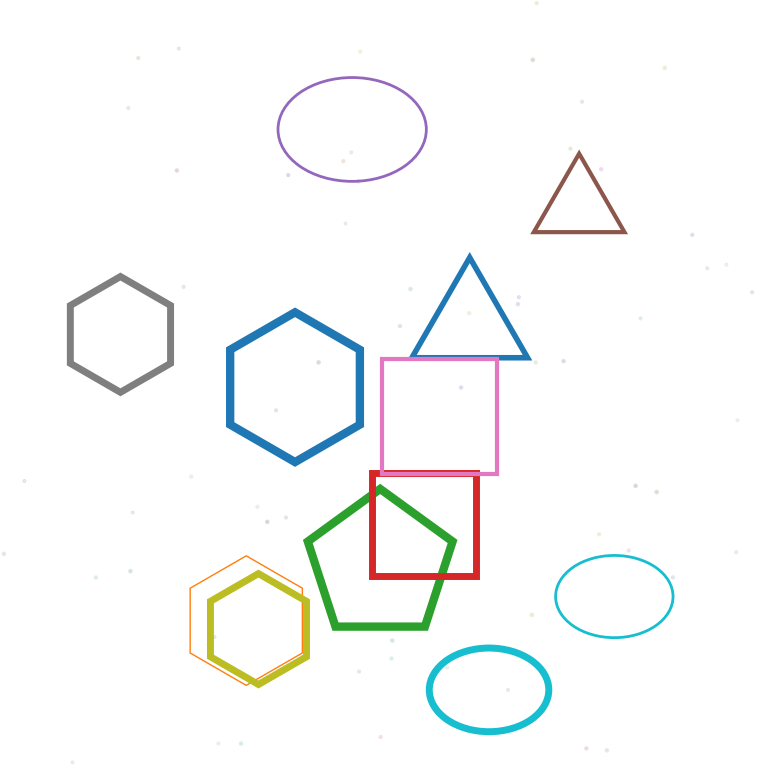[{"shape": "hexagon", "thickness": 3, "radius": 0.49, "center": [0.383, 0.497]}, {"shape": "triangle", "thickness": 2, "radius": 0.43, "center": [0.61, 0.579]}, {"shape": "hexagon", "thickness": 0.5, "radius": 0.42, "center": [0.32, 0.194]}, {"shape": "pentagon", "thickness": 3, "radius": 0.49, "center": [0.494, 0.266]}, {"shape": "square", "thickness": 2.5, "radius": 0.34, "center": [0.55, 0.319]}, {"shape": "oval", "thickness": 1, "radius": 0.48, "center": [0.457, 0.832]}, {"shape": "triangle", "thickness": 1.5, "radius": 0.34, "center": [0.752, 0.732]}, {"shape": "square", "thickness": 1.5, "radius": 0.37, "center": [0.571, 0.459]}, {"shape": "hexagon", "thickness": 2.5, "radius": 0.38, "center": [0.156, 0.566]}, {"shape": "hexagon", "thickness": 2.5, "radius": 0.36, "center": [0.336, 0.183]}, {"shape": "oval", "thickness": 2.5, "radius": 0.39, "center": [0.635, 0.104]}, {"shape": "oval", "thickness": 1, "radius": 0.38, "center": [0.798, 0.225]}]